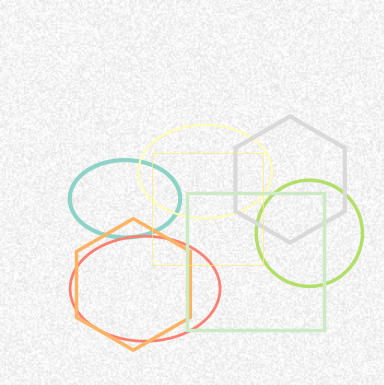[{"shape": "oval", "thickness": 3, "radius": 0.72, "center": [0.325, 0.484]}, {"shape": "oval", "thickness": 1.5, "radius": 0.87, "center": [0.533, 0.554]}, {"shape": "oval", "thickness": 2, "radius": 0.97, "center": [0.377, 0.25]}, {"shape": "hexagon", "thickness": 2.5, "radius": 0.85, "center": [0.347, 0.261]}, {"shape": "circle", "thickness": 2.5, "radius": 0.69, "center": [0.804, 0.394]}, {"shape": "hexagon", "thickness": 3, "radius": 0.82, "center": [0.754, 0.534]}, {"shape": "square", "thickness": 2.5, "radius": 0.89, "center": [0.664, 0.32]}, {"shape": "square", "thickness": 0.5, "radius": 0.73, "center": [0.539, 0.458]}]